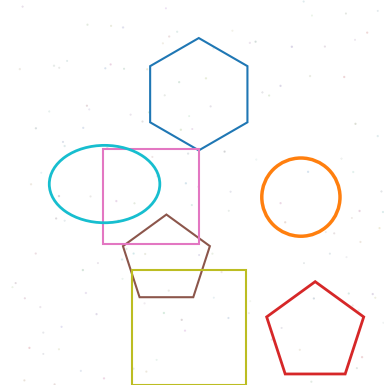[{"shape": "hexagon", "thickness": 1.5, "radius": 0.73, "center": [0.516, 0.755]}, {"shape": "circle", "thickness": 2.5, "radius": 0.51, "center": [0.782, 0.488]}, {"shape": "pentagon", "thickness": 2, "radius": 0.66, "center": [0.819, 0.136]}, {"shape": "pentagon", "thickness": 1.5, "radius": 0.59, "center": [0.432, 0.324]}, {"shape": "square", "thickness": 1.5, "radius": 0.62, "center": [0.392, 0.49]}, {"shape": "square", "thickness": 1.5, "radius": 0.75, "center": [0.491, 0.15]}, {"shape": "oval", "thickness": 2, "radius": 0.72, "center": [0.272, 0.522]}]